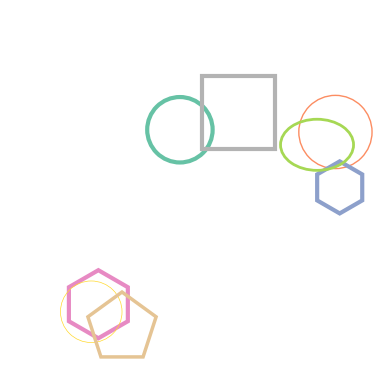[{"shape": "circle", "thickness": 3, "radius": 0.42, "center": [0.467, 0.663]}, {"shape": "circle", "thickness": 1, "radius": 0.48, "center": [0.871, 0.657]}, {"shape": "hexagon", "thickness": 3, "radius": 0.34, "center": [0.882, 0.513]}, {"shape": "hexagon", "thickness": 3, "radius": 0.44, "center": [0.255, 0.21]}, {"shape": "oval", "thickness": 2, "radius": 0.47, "center": [0.823, 0.624]}, {"shape": "circle", "thickness": 0.5, "radius": 0.4, "center": [0.237, 0.19]}, {"shape": "pentagon", "thickness": 2.5, "radius": 0.47, "center": [0.317, 0.148]}, {"shape": "square", "thickness": 3, "radius": 0.47, "center": [0.619, 0.707]}]